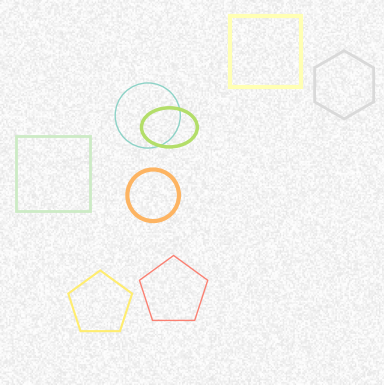[{"shape": "circle", "thickness": 1, "radius": 0.42, "center": [0.384, 0.7]}, {"shape": "square", "thickness": 3, "radius": 0.46, "center": [0.689, 0.866]}, {"shape": "pentagon", "thickness": 1, "radius": 0.47, "center": [0.451, 0.243]}, {"shape": "circle", "thickness": 3, "radius": 0.34, "center": [0.398, 0.493]}, {"shape": "oval", "thickness": 2.5, "radius": 0.36, "center": [0.44, 0.669]}, {"shape": "hexagon", "thickness": 2, "radius": 0.44, "center": [0.894, 0.78]}, {"shape": "square", "thickness": 2, "radius": 0.48, "center": [0.138, 0.549]}, {"shape": "pentagon", "thickness": 1.5, "radius": 0.44, "center": [0.26, 0.21]}]